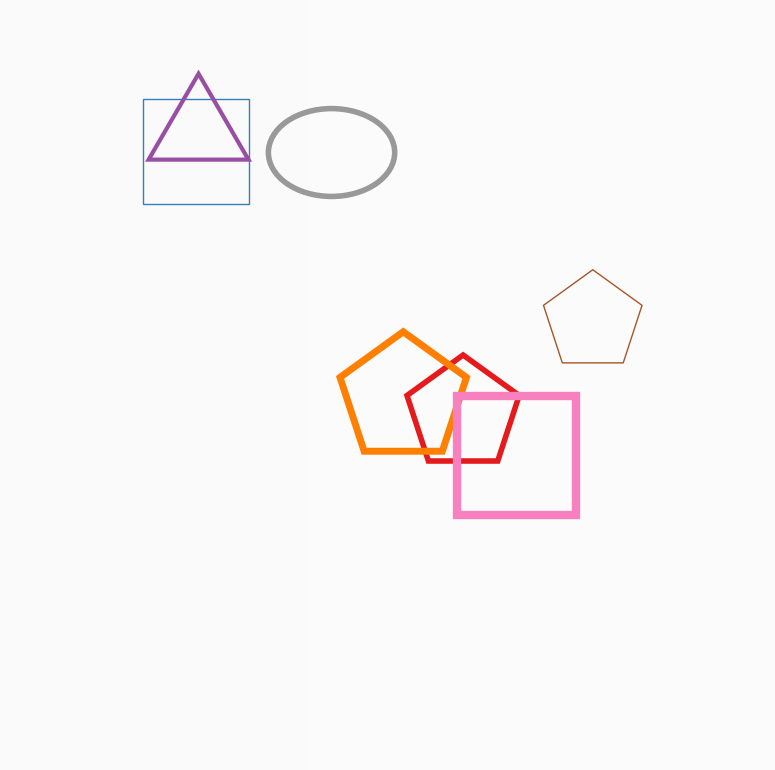[{"shape": "pentagon", "thickness": 2, "radius": 0.38, "center": [0.598, 0.463]}, {"shape": "square", "thickness": 0.5, "radius": 0.34, "center": [0.253, 0.803]}, {"shape": "triangle", "thickness": 1.5, "radius": 0.37, "center": [0.256, 0.83]}, {"shape": "pentagon", "thickness": 2.5, "radius": 0.43, "center": [0.52, 0.483]}, {"shape": "pentagon", "thickness": 0.5, "radius": 0.33, "center": [0.765, 0.583]}, {"shape": "square", "thickness": 3, "radius": 0.39, "center": [0.667, 0.409]}, {"shape": "oval", "thickness": 2, "radius": 0.41, "center": [0.428, 0.802]}]